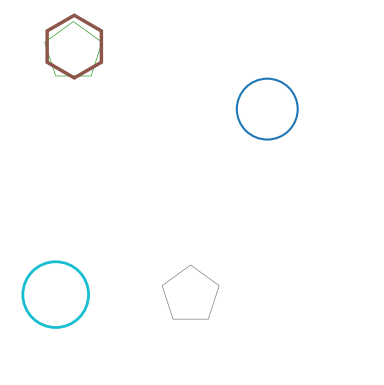[{"shape": "circle", "thickness": 1.5, "radius": 0.4, "center": [0.694, 0.717]}, {"shape": "pentagon", "thickness": 0.5, "radius": 0.39, "center": [0.191, 0.866]}, {"shape": "hexagon", "thickness": 2.5, "radius": 0.41, "center": [0.193, 0.879]}, {"shape": "pentagon", "thickness": 0.5, "radius": 0.39, "center": [0.495, 0.234]}, {"shape": "circle", "thickness": 2, "radius": 0.43, "center": [0.145, 0.235]}]